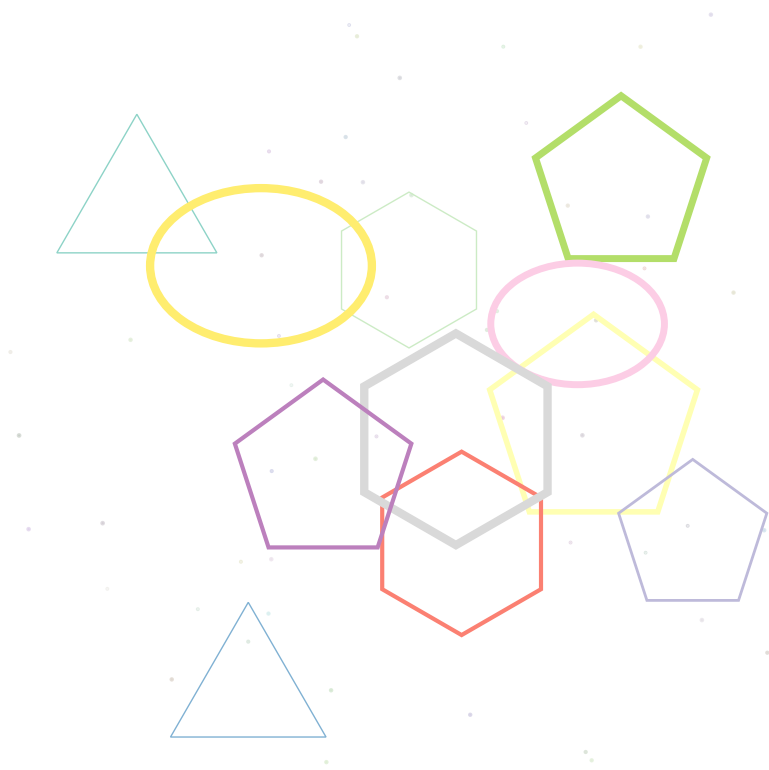[{"shape": "triangle", "thickness": 0.5, "radius": 0.6, "center": [0.178, 0.732]}, {"shape": "pentagon", "thickness": 2, "radius": 0.71, "center": [0.771, 0.45]}, {"shape": "pentagon", "thickness": 1, "radius": 0.51, "center": [0.9, 0.302]}, {"shape": "hexagon", "thickness": 1.5, "radius": 0.6, "center": [0.599, 0.294]}, {"shape": "triangle", "thickness": 0.5, "radius": 0.58, "center": [0.322, 0.101]}, {"shape": "pentagon", "thickness": 2.5, "radius": 0.58, "center": [0.807, 0.759]}, {"shape": "oval", "thickness": 2.5, "radius": 0.56, "center": [0.75, 0.579]}, {"shape": "hexagon", "thickness": 3, "radius": 0.69, "center": [0.592, 0.43]}, {"shape": "pentagon", "thickness": 1.5, "radius": 0.6, "center": [0.42, 0.387]}, {"shape": "hexagon", "thickness": 0.5, "radius": 0.51, "center": [0.531, 0.649]}, {"shape": "oval", "thickness": 3, "radius": 0.72, "center": [0.339, 0.655]}]